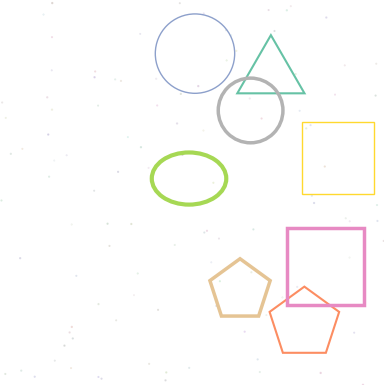[{"shape": "triangle", "thickness": 1.5, "radius": 0.5, "center": [0.704, 0.808]}, {"shape": "pentagon", "thickness": 1.5, "radius": 0.48, "center": [0.791, 0.16]}, {"shape": "circle", "thickness": 1, "radius": 0.52, "center": [0.506, 0.861]}, {"shape": "square", "thickness": 2.5, "radius": 0.5, "center": [0.845, 0.308]}, {"shape": "oval", "thickness": 3, "radius": 0.48, "center": [0.491, 0.536]}, {"shape": "square", "thickness": 1, "radius": 0.47, "center": [0.879, 0.589]}, {"shape": "pentagon", "thickness": 2.5, "radius": 0.41, "center": [0.623, 0.246]}, {"shape": "circle", "thickness": 2.5, "radius": 0.42, "center": [0.651, 0.713]}]